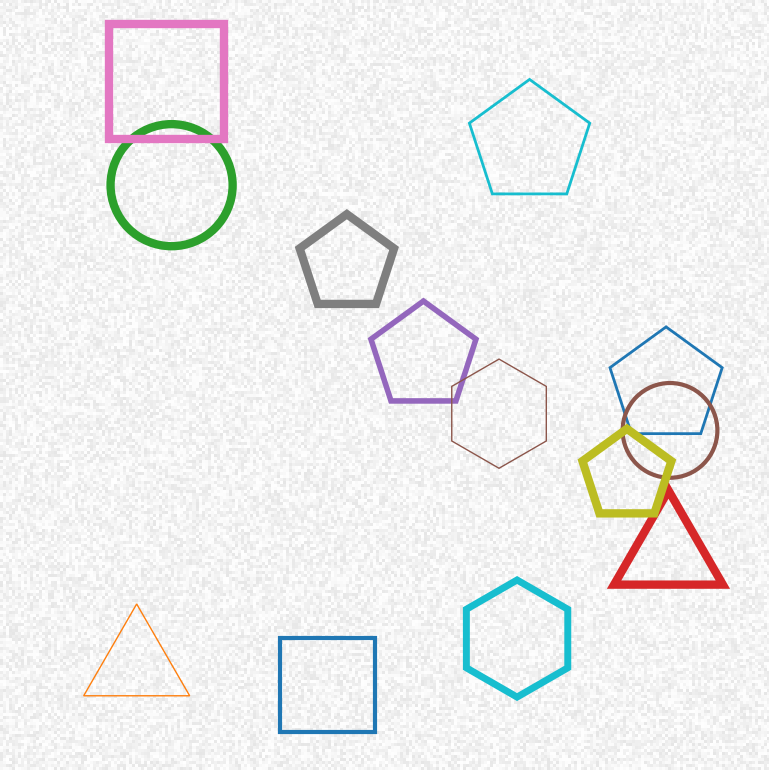[{"shape": "square", "thickness": 1.5, "radius": 0.31, "center": [0.425, 0.11]}, {"shape": "pentagon", "thickness": 1, "radius": 0.38, "center": [0.865, 0.499]}, {"shape": "triangle", "thickness": 0.5, "radius": 0.4, "center": [0.178, 0.136]}, {"shape": "circle", "thickness": 3, "radius": 0.4, "center": [0.223, 0.76]}, {"shape": "triangle", "thickness": 3, "radius": 0.41, "center": [0.868, 0.282]}, {"shape": "pentagon", "thickness": 2, "radius": 0.36, "center": [0.55, 0.537]}, {"shape": "circle", "thickness": 1.5, "radius": 0.31, "center": [0.87, 0.441]}, {"shape": "hexagon", "thickness": 0.5, "radius": 0.35, "center": [0.648, 0.463]}, {"shape": "square", "thickness": 3, "radius": 0.37, "center": [0.216, 0.894]}, {"shape": "pentagon", "thickness": 3, "radius": 0.32, "center": [0.45, 0.657]}, {"shape": "pentagon", "thickness": 3, "radius": 0.3, "center": [0.814, 0.382]}, {"shape": "hexagon", "thickness": 2.5, "radius": 0.38, "center": [0.672, 0.171]}, {"shape": "pentagon", "thickness": 1, "radius": 0.41, "center": [0.688, 0.815]}]